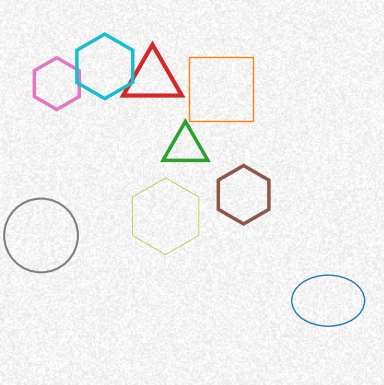[{"shape": "oval", "thickness": 1, "radius": 0.47, "center": [0.852, 0.219]}, {"shape": "square", "thickness": 1, "radius": 0.42, "center": [0.573, 0.77]}, {"shape": "triangle", "thickness": 2.5, "radius": 0.34, "center": [0.482, 0.617]}, {"shape": "triangle", "thickness": 3, "radius": 0.44, "center": [0.396, 0.796]}, {"shape": "hexagon", "thickness": 2.5, "radius": 0.38, "center": [0.633, 0.494]}, {"shape": "hexagon", "thickness": 2.5, "radius": 0.34, "center": [0.148, 0.783]}, {"shape": "circle", "thickness": 1.5, "radius": 0.48, "center": [0.107, 0.388]}, {"shape": "hexagon", "thickness": 0.5, "radius": 0.5, "center": [0.43, 0.438]}, {"shape": "hexagon", "thickness": 2.5, "radius": 0.42, "center": [0.272, 0.828]}]